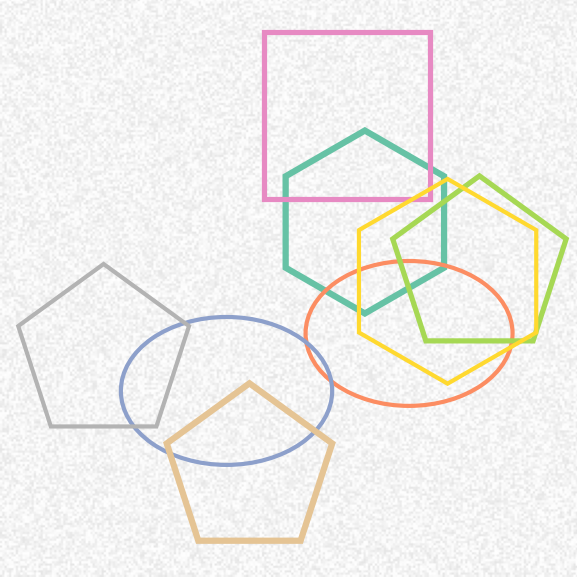[{"shape": "hexagon", "thickness": 3, "radius": 0.79, "center": [0.632, 0.615]}, {"shape": "oval", "thickness": 2, "radius": 0.9, "center": [0.708, 0.422]}, {"shape": "oval", "thickness": 2, "radius": 0.91, "center": [0.392, 0.322]}, {"shape": "square", "thickness": 2.5, "radius": 0.72, "center": [0.601, 0.799]}, {"shape": "pentagon", "thickness": 2.5, "radius": 0.79, "center": [0.83, 0.537]}, {"shape": "hexagon", "thickness": 2, "radius": 0.89, "center": [0.775, 0.512]}, {"shape": "pentagon", "thickness": 3, "radius": 0.75, "center": [0.432, 0.185]}, {"shape": "pentagon", "thickness": 2, "radius": 0.78, "center": [0.179, 0.386]}]